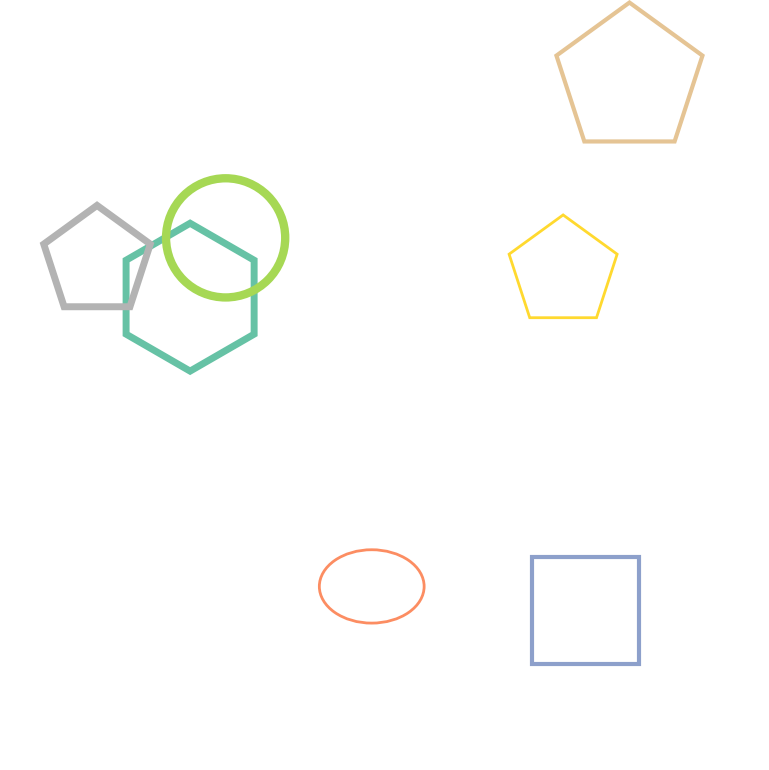[{"shape": "hexagon", "thickness": 2.5, "radius": 0.48, "center": [0.247, 0.614]}, {"shape": "oval", "thickness": 1, "radius": 0.34, "center": [0.483, 0.238]}, {"shape": "square", "thickness": 1.5, "radius": 0.35, "center": [0.761, 0.207]}, {"shape": "circle", "thickness": 3, "radius": 0.39, "center": [0.293, 0.691]}, {"shape": "pentagon", "thickness": 1, "radius": 0.37, "center": [0.731, 0.647]}, {"shape": "pentagon", "thickness": 1.5, "radius": 0.5, "center": [0.817, 0.897]}, {"shape": "pentagon", "thickness": 2.5, "radius": 0.36, "center": [0.126, 0.66]}]